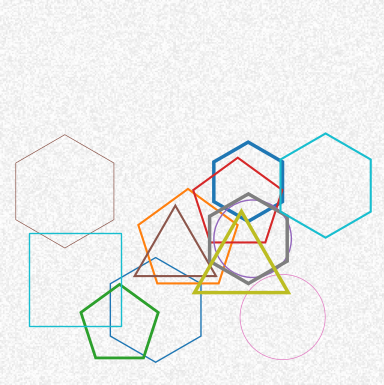[{"shape": "hexagon", "thickness": 2.5, "radius": 0.52, "center": [0.645, 0.528]}, {"shape": "hexagon", "thickness": 1, "radius": 0.68, "center": [0.404, 0.195]}, {"shape": "pentagon", "thickness": 1.5, "radius": 0.68, "center": [0.488, 0.374]}, {"shape": "pentagon", "thickness": 2, "radius": 0.53, "center": [0.311, 0.156]}, {"shape": "pentagon", "thickness": 1.5, "radius": 0.61, "center": [0.618, 0.469]}, {"shape": "circle", "thickness": 1, "radius": 0.5, "center": [0.656, 0.38]}, {"shape": "hexagon", "thickness": 0.5, "radius": 0.74, "center": [0.168, 0.503]}, {"shape": "triangle", "thickness": 1.5, "radius": 0.61, "center": [0.455, 0.344]}, {"shape": "circle", "thickness": 0.5, "radius": 0.55, "center": [0.734, 0.177]}, {"shape": "hexagon", "thickness": 2.5, "radius": 0.58, "center": [0.645, 0.38]}, {"shape": "triangle", "thickness": 2.5, "radius": 0.7, "center": [0.627, 0.31]}, {"shape": "square", "thickness": 1, "radius": 0.6, "center": [0.194, 0.274]}, {"shape": "hexagon", "thickness": 1.5, "radius": 0.68, "center": [0.846, 0.518]}]